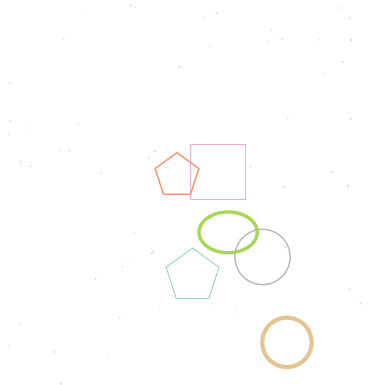[{"shape": "pentagon", "thickness": 0.5, "radius": 0.36, "center": [0.5, 0.283]}, {"shape": "pentagon", "thickness": 1, "radius": 0.3, "center": [0.46, 0.544]}, {"shape": "square", "thickness": 0.5, "radius": 0.36, "center": [0.565, 0.555]}, {"shape": "oval", "thickness": 2.5, "radius": 0.38, "center": [0.592, 0.396]}, {"shape": "circle", "thickness": 3, "radius": 0.32, "center": [0.745, 0.111]}, {"shape": "circle", "thickness": 1, "radius": 0.36, "center": [0.682, 0.332]}]